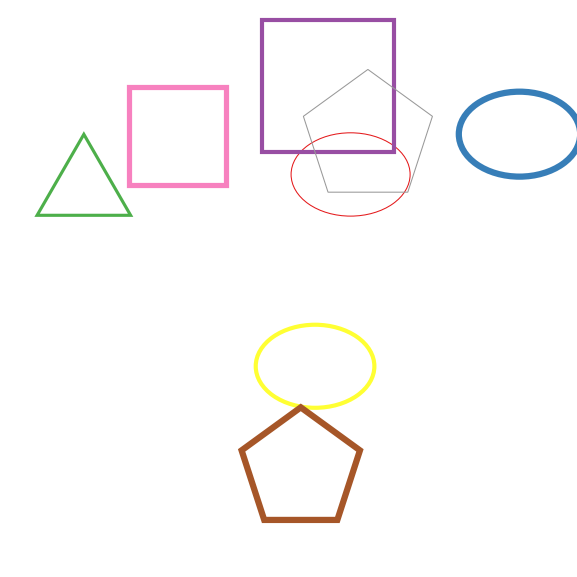[{"shape": "oval", "thickness": 0.5, "radius": 0.52, "center": [0.607, 0.697]}, {"shape": "oval", "thickness": 3, "radius": 0.53, "center": [0.9, 0.767]}, {"shape": "triangle", "thickness": 1.5, "radius": 0.47, "center": [0.145, 0.673]}, {"shape": "square", "thickness": 2, "radius": 0.57, "center": [0.568, 0.85]}, {"shape": "oval", "thickness": 2, "radius": 0.51, "center": [0.546, 0.365]}, {"shape": "pentagon", "thickness": 3, "radius": 0.54, "center": [0.521, 0.186]}, {"shape": "square", "thickness": 2.5, "radius": 0.42, "center": [0.307, 0.764]}, {"shape": "pentagon", "thickness": 0.5, "radius": 0.59, "center": [0.637, 0.761]}]